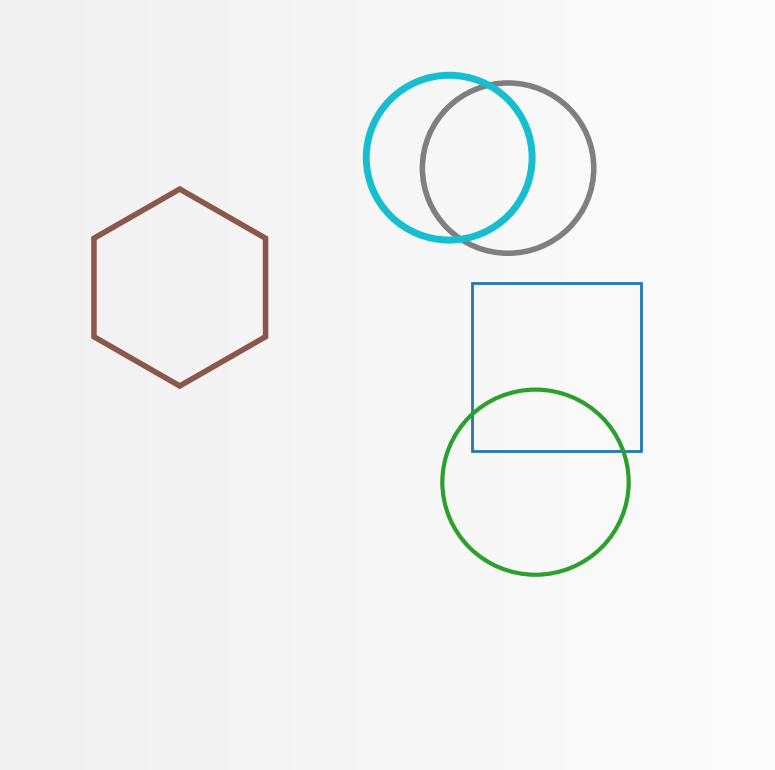[{"shape": "square", "thickness": 1, "radius": 0.55, "center": [0.718, 0.524]}, {"shape": "circle", "thickness": 1.5, "radius": 0.6, "center": [0.691, 0.374]}, {"shape": "hexagon", "thickness": 2, "radius": 0.64, "center": [0.232, 0.627]}, {"shape": "circle", "thickness": 2, "radius": 0.55, "center": [0.656, 0.782]}, {"shape": "circle", "thickness": 2.5, "radius": 0.54, "center": [0.58, 0.795]}]